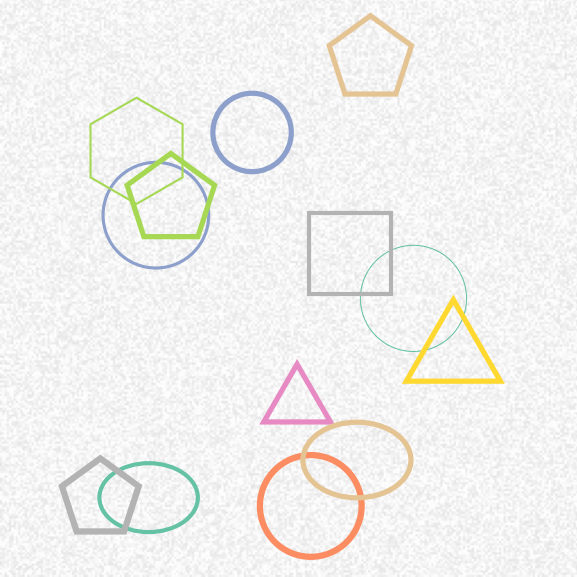[{"shape": "circle", "thickness": 0.5, "radius": 0.46, "center": [0.716, 0.482]}, {"shape": "oval", "thickness": 2, "radius": 0.43, "center": [0.257, 0.137]}, {"shape": "circle", "thickness": 3, "radius": 0.44, "center": [0.538, 0.123]}, {"shape": "circle", "thickness": 2.5, "radius": 0.34, "center": [0.437, 0.77]}, {"shape": "circle", "thickness": 1.5, "radius": 0.46, "center": [0.27, 0.627]}, {"shape": "triangle", "thickness": 2.5, "radius": 0.33, "center": [0.514, 0.302]}, {"shape": "pentagon", "thickness": 2.5, "radius": 0.4, "center": [0.296, 0.654]}, {"shape": "hexagon", "thickness": 1, "radius": 0.46, "center": [0.236, 0.738]}, {"shape": "triangle", "thickness": 2.5, "radius": 0.47, "center": [0.785, 0.386]}, {"shape": "pentagon", "thickness": 2.5, "radius": 0.37, "center": [0.641, 0.897]}, {"shape": "oval", "thickness": 2.5, "radius": 0.47, "center": [0.618, 0.203]}, {"shape": "square", "thickness": 2, "radius": 0.35, "center": [0.606, 0.56]}, {"shape": "pentagon", "thickness": 3, "radius": 0.35, "center": [0.174, 0.135]}]